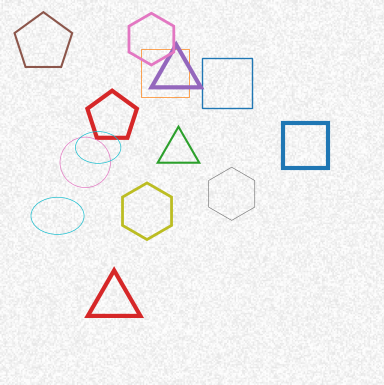[{"shape": "square", "thickness": 1, "radius": 0.32, "center": [0.589, 0.785]}, {"shape": "square", "thickness": 3, "radius": 0.29, "center": [0.793, 0.621]}, {"shape": "square", "thickness": 0.5, "radius": 0.31, "center": [0.429, 0.81]}, {"shape": "triangle", "thickness": 1.5, "radius": 0.31, "center": [0.464, 0.609]}, {"shape": "triangle", "thickness": 3, "radius": 0.39, "center": [0.296, 0.219]}, {"shape": "pentagon", "thickness": 3, "radius": 0.34, "center": [0.291, 0.697]}, {"shape": "triangle", "thickness": 3, "radius": 0.37, "center": [0.458, 0.81]}, {"shape": "pentagon", "thickness": 1.5, "radius": 0.39, "center": [0.113, 0.89]}, {"shape": "hexagon", "thickness": 2, "radius": 0.34, "center": [0.393, 0.898]}, {"shape": "circle", "thickness": 0.5, "radius": 0.33, "center": [0.221, 0.578]}, {"shape": "hexagon", "thickness": 0.5, "radius": 0.35, "center": [0.602, 0.497]}, {"shape": "hexagon", "thickness": 2, "radius": 0.37, "center": [0.382, 0.451]}, {"shape": "oval", "thickness": 0.5, "radius": 0.3, "center": [0.255, 0.617]}, {"shape": "oval", "thickness": 0.5, "radius": 0.34, "center": [0.149, 0.439]}]